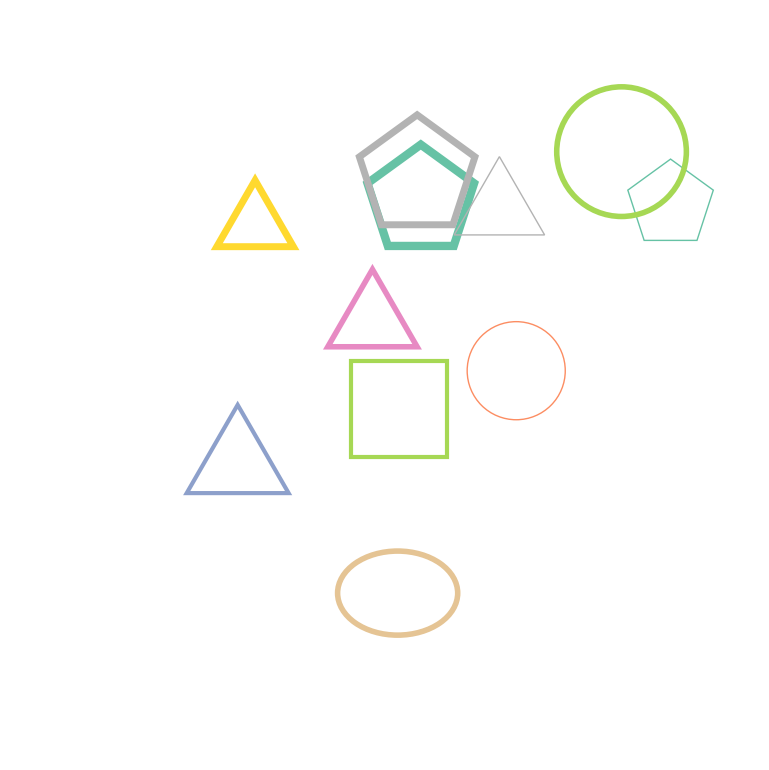[{"shape": "pentagon", "thickness": 0.5, "radius": 0.29, "center": [0.871, 0.735]}, {"shape": "pentagon", "thickness": 3, "radius": 0.36, "center": [0.546, 0.739]}, {"shape": "circle", "thickness": 0.5, "radius": 0.32, "center": [0.67, 0.519]}, {"shape": "triangle", "thickness": 1.5, "radius": 0.38, "center": [0.309, 0.398]}, {"shape": "triangle", "thickness": 2, "radius": 0.33, "center": [0.484, 0.583]}, {"shape": "square", "thickness": 1.5, "radius": 0.31, "center": [0.518, 0.469]}, {"shape": "circle", "thickness": 2, "radius": 0.42, "center": [0.807, 0.803]}, {"shape": "triangle", "thickness": 2.5, "radius": 0.29, "center": [0.331, 0.708]}, {"shape": "oval", "thickness": 2, "radius": 0.39, "center": [0.516, 0.23]}, {"shape": "triangle", "thickness": 0.5, "radius": 0.34, "center": [0.649, 0.729]}, {"shape": "pentagon", "thickness": 2.5, "radius": 0.39, "center": [0.542, 0.772]}]